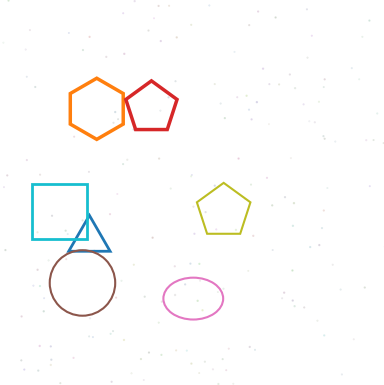[{"shape": "triangle", "thickness": 2, "radius": 0.31, "center": [0.232, 0.378]}, {"shape": "hexagon", "thickness": 2.5, "radius": 0.4, "center": [0.251, 0.717]}, {"shape": "pentagon", "thickness": 2.5, "radius": 0.35, "center": [0.393, 0.72]}, {"shape": "circle", "thickness": 1.5, "radius": 0.43, "center": [0.214, 0.265]}, {"shape": "oval", "thickness": 1.5, "radius": 0.39, "center": [0.502, 0.224]}, {"shape": "pentagon", "thickness": 1.5, "radius": 0.37, "center": [0.581, 0.452]}, {"shape": "square", "thickness": 2, "radius": 0.36, "center": [0.154, 0.451]}]